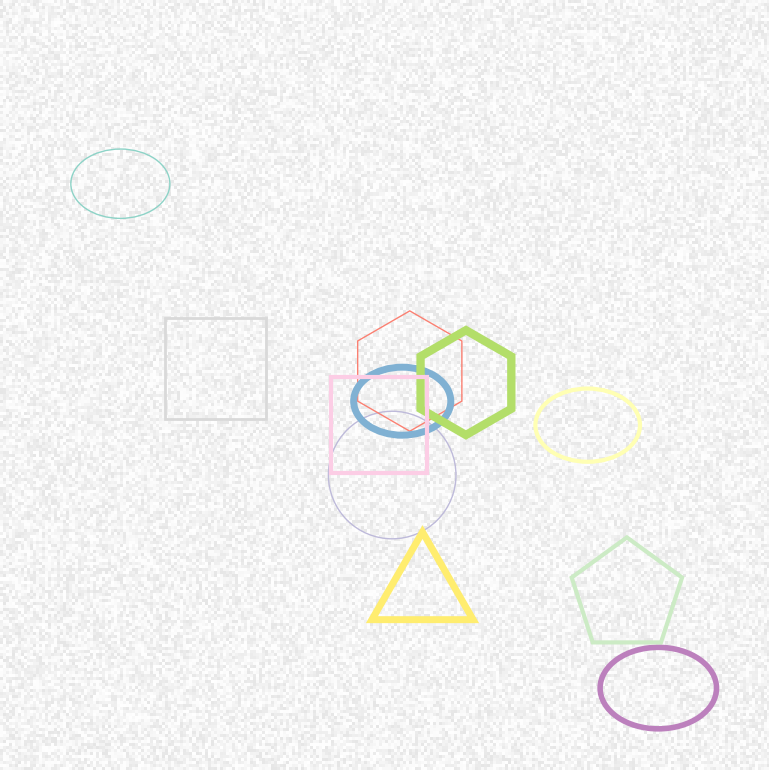[{"shape": "oval", "thickness": 0.5, "radius": 0.32, "center": [0.156, 0.761]}, {"shape": "oval", "thickness": 1.5, "radius": 0.34, "center": [0.763, 0.448]}, {"shape": "circle", "thickness": 0.5, "radius": 0.41, "center": [0.509, 0.383]}, {"shape": "hexagon", "thickness": 0.5, "radius": 0.39, "center": [0.532, 0.518]}, {"shape": "oval", "thickness": 2.5, "radius": 0.32, "center": [0.522, 0.479]}, {"shape": "hexagon", "thickness": 3, "radius": 0.34, "center": [0.605, 0.503]}, {"shape": "square", "thickness": 1.5, "radius": 0.31, "center": [0.492, 0.448]}, {"shape": "square", "thickness": 1, "radius": 0.33, "center": [0.28, 0.521]}, {"shape": "oval", "thickness": 2, "radius": 0.38, "center": [0.855, 0.106]}, {"shape": "pentagon", "thickness": 1.5, "radius": 0.38, "center": [0.814, 0.227]}, {"shape": "triangle", "thickness": 2.5, "radius": 0.38, "center": [0.549, 0.233]}]